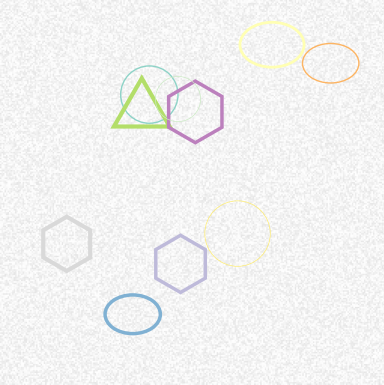[{"shape": "circle", "thickness": 1, "radius": 0.37, "center": [0.388, 0.754]}, {"shape": "oval", "thickness": 2, "radius": 0.42, "center": [0.707, 0.884]}, {"shape": "hexagon", "thickness": 2.5, "radius": 0.37, "center": [0.469, 0.315]}, {"shape": "oval", "thickness": 2.5, "radius": 0.36, "center": [0.345, 0.184]}, {"shape": "oval", "thickness": 1, "radius": 0.37, "center": [0.859, 0.836]}, {"shape": "triangle", "thickness": 3, "radius": 0.42, "center": [0.368, 0.713]}, {"shape": "hexagon", "thickness": 3, "radius": 0.35, "center": [0.173, 0.367]}, {"shape": "hexagon", "thickness": 2.5, "radius": 0.4, "center": [0.507, 0.709]}, {"shape": "circle", "thickness": 0.5, "radius": 0.29, "center": [0.462, 0.743]}, {"shape": "circle", "thickness": 0.5, "radius": 0.43, "center": [0.617, 0.393]}]